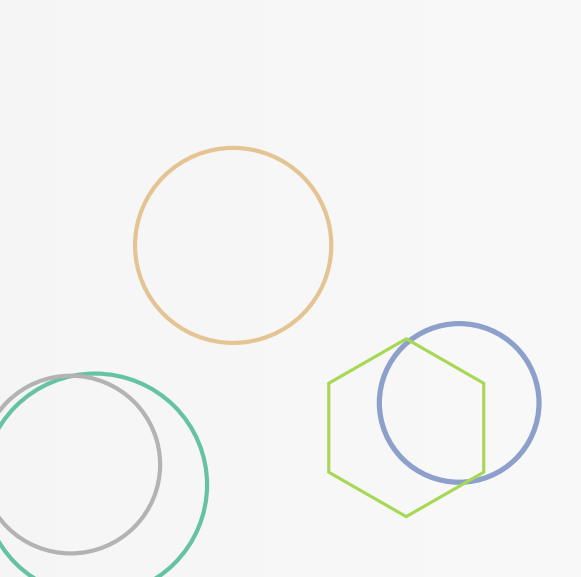[{"shape": "circle", "thickness": 2, "radius": 0.96, "center": [0.164, 0.16]}, {"shape": "circle", "thickness": 2.5, "radius": 0.69, "center": [0.79, 0.301]}, {"shape": "hexagon", "thickness": 1.5, "radius": 0.77, "center": [0.699, 0.258]}, {"shape": "circle", "thickness": 2, "radius": 0.84, "center": [0.401, 0.574]}, {"shape": "circle", "thickness": 2, "radius": 0.77, "center": [0.122, 0.195]}]